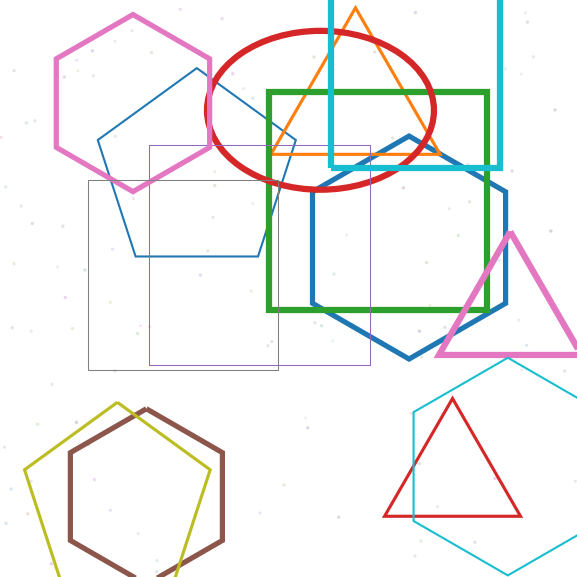[{"shape": "hexagon", "thickness": 2.5, "radius": 0.97, "center": [0.708, 0.57]}, {"shape": "pentagon", "thickness": 1, "radius": 0.9, "center": [0.341, 0.701]}, {"shape": "triangle", "thickness": 1.5, "radius": 0.85, "center": [0.616, 0.816]}, {"shape": "square", "thickness": 3, "radius": 0.94, "center": [0.655, 0.651]}, {"shape": "triangle", "thickness": 1.5, "radius": 0.68, "center": [0.784, 0.173]}, {"shape": "oval", "thickness": 3, "radius": 0.98, "center": [0.555, 0.808]}, {"shape": "square", "thickness": 0.5, "radius": 0.96, "center": [0.449, 0.558]}, {"shape": "hexagon", "thickness": 2.5, "radius": 0.76, "center": [0.253, 0.139]}, {"shape": "triangle", "thickness": 3, "radius": 0.71, "center": [0.883, 0.456]}, {"shape": "hexagon", "thickness": 2.5, "radius": 0.77, "center": [0.23, 0.821]}, {"shape": "square", "thickness": 0.5, "radius": 0.82, "center": [0.317, 0.524]}, {"shape": "pentagon", "thickness": 1.5, "radius": 0.84, "center": [0.203, 0.133]}, {"shape": "hexagon", "thickness": 1, "radius": 0.94, "center": [0.879, 0.191]}, {"shape": "square", "thickness": 3, "radius": 0.73, "center": [0.72, 0.855]}]